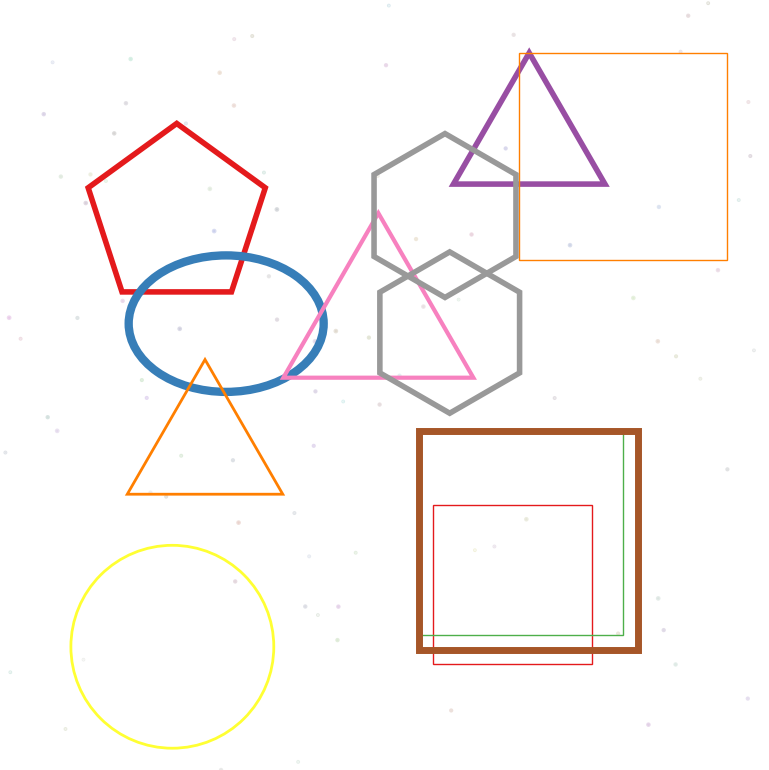[{"shape": "pentagon", "thickness": 2, "radius": 0.6, "center": [0.23, 0.719]}, {"shape": "square", "thickness": 0.5, "radius": 0.52, "center": [0.665, 0.241]}, {"shape": "oval", "thickness": 3, "radius": 0.63, "center": [0.294, 0.58]}, {"shape": "square", "thickness": 0.5, "radius": 0.66, "center": [0.677, 0.308]}, {"shape": "triangle", "thickness": 2, "radius": 0.57, "center": [0.687, 0.818]}, {"shape": "square", "thickness": 0.5, "radius": 0.67, "center": [0.809, 0.796]}, {"shape": "triangle", "thickness": 1, "radius": 0.58, "center": [0.266, 0.416]}, {"shape": "circle", "thickness": 1, "radius": 0.66, "center": [0.224, 0.16]}, {"shape": "square", "thickness": 2.5, "radius": 0.71, "center": [0.686, 0.298]}, {"shape": "triangle", "thickness": 1.5, "radius": 0.71, "center": [0.491, 0.581]}, {"shape": "hexagon", "thickness": 2, "radius": 0.52, "center": [0.584, 0.568]}, {"shape": "hexagon", "thickness": 2, "radius": 0.53, "center": [0.578, 0.72]}]